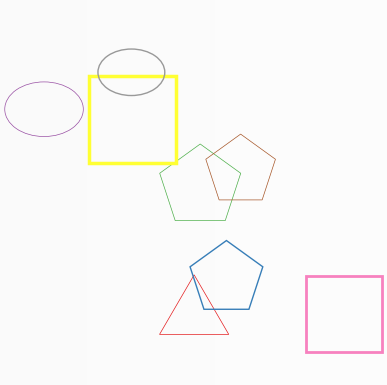[{"shape": "triangle", "thickness": 0.5, "radius": 0.52, "center": [0.501, 0.183]}, {"shape": "pentagon", "thickness": 1, "radius": 0.49, "center": [0.584, 0.277]}, {"shape": "pentagon", "thickness": 0.5, "radius": 0.55, "center": [0.517, 0.516]}, {"shape": "oval", "thickness": 0.5, "radius": 0.51, "center": [0.114, 0.716]}, {"shape": "square", "thickness": 2.5, "radius": 0.56, "center": [0.341, 0.689]}, {"shape": "pentagon", "thickness": 0.5, "radius": 0.47, "center": [0.621, 0.557]}, {"shape": "square", "thickness": 2, "radius": 0.49, "center": [0.887, 0.184]}, {"shape": "oval", "thickness": 1, "radius": 0.43, "center": [0.339, 0.812]}]